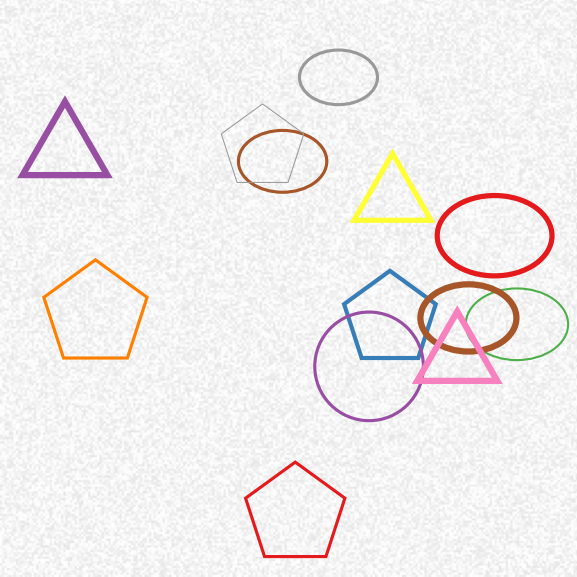[{"shape": "pentagon", "thickness": 1.5, "radius": 0.45, "center": [0.511, 0.109]}, {"shape": "oval", "thickness": 2.5, "radius": 0.5, "center": [0.856, 0.591]}, {"shape": "pentagon", "thickness": 2, "radius": 0.42, "center": [0.675, 0.447]}, {"shape": "oval", "thickness": 1, "radius": 0.44, "center": [0.895, 0.438]}, {"shape": "circle", "thickness": 1.5, "radius": 0.47, "center": [0.639, 0.365]}, {"shape": "triangle", "thickness": 3, "radius": 0.42, "center": [0.112, 0.738]}, {"shape": "pentagon", "thickness": 1.5, "radius": 0.47, "center": [0.165, 0.455]}, {"shape": "triangle", "thickness": 2.5, "radius": 0.39, "center": [0.68, 0.656]}, {"shape": "oval", "thickness": 3, "radius": 0.42, "center": [0.811, 0.449]}, {"shape": "oval", "thickness": 1.5, "radius": 0.38, "center": [0.489, 0.72]}, {"shape": "triangle", "thickness": 3, "radius": 0.4, "center": [0.792, 0.38]}, {"shape": "oval", "thickness": 1.5, "radius": 0.34, "center": [0.586, 0.865]}, {"shape": "pentagon", "thickness": 0.5, "radius": 0.38, "center": [0.455, 0.744]}]